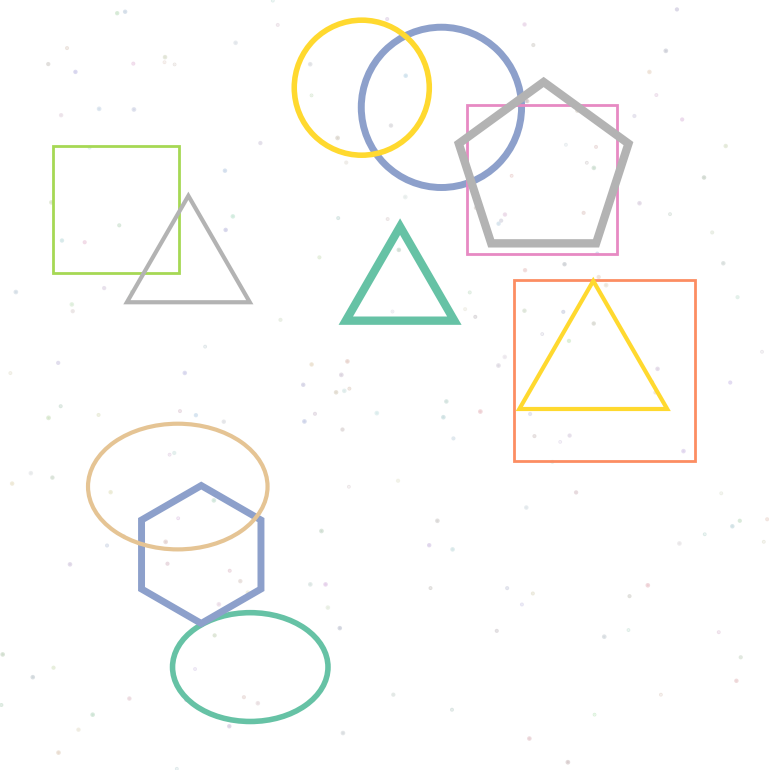[{"shape": "oval", "thickness": 2, "radius": 0.5, "center": [0.325, 0.134]}, {"shape": "triangle", "thickness": 3, "radius": 0.41, "center": [0.52, 0.624]}, {"shape": "square", "thickness": 1, "radius": 0.59, "center": [0.784, 0.519]}, {"shape": "hexagon", "thickness": 2.5, "radius": 0.45, "center": [0.261, 0.28]}, {"shape": "circle", "thickness": 2.5, "radius": 0.52, "center": [0.573, 0.861]}, {"shape": "square", "thickness": 1, "radius": 0.49, "center": [0.704, 0.767]}, {"shape": "square", "thickness": 1, "radius": 0.41, "center": [0.151, 0.728]}, {"shape": "triangle", "thickness": 1.5, "radius": 0.55, "center": [0.77, 0.524]}, {"shape": "circle", "thickness": 2, "radius": 0.44, "center": [0.47, 0.886]}, {"shape": "oval", "thickness": 1.5, "radius": 0.58, "center": [0.231, 0.368]}, {"shape": "triangle", "thickness": 1.5, "radius": 0.46, "center": [0.245, 0.654]}, {"shape": "pentagon", "thickness": 3, "radius": 0.58, "center": [0.706, 0.778]}]